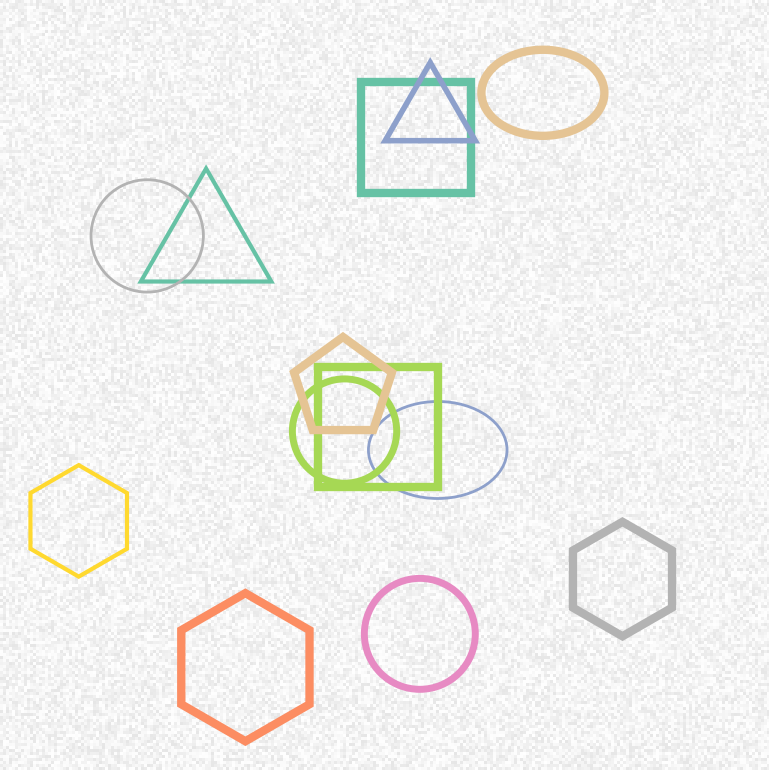[{"shape": "triangle", "thickness": 1.5, "radius": 0.49, "center": [0.268, 0.683]}, {"shape": "square", "thickness": 3, "radius": 0.36, "center": [0.54, 0.822]}, {"shape": "hexagon", "thickness": 3, "radius": 0.48, "center": [0.319, 0.134]}, {"shape": "oval", "thickness": 1, "radius": 0.45, "center": [0.568, 0.416]}, {"shape": "triangle", "thickness": 2, "radius": 0.34, "center": [0.559, 0.851]}, {"shape": "circle", "thickness": 2.5, "radius": 0.36, "center": [0.545, 0.177]}, {"shape": "circle", "thickness": 2.5, "radius": 0.34, "center": [0.447, 0.44]}, {"shape": "square", "thickness": 3, "radius": 0.39, "center": [0.491, 0.446]}, {"shape": "hexagon", "thickness": 1.5, "radius": 0.36, "center": [0.102, 0.324]}, {"shape": "oval", "thickness": 3, "radius": 0.4, "center": [0.705, 0.879]}, {"shape": "pentagon", "thickness": 3, "radius": 0.33, "center": [0.445, 0.496]}, {"shape": "hexagon", "thickness": 3, "radius": 0.37, "center": [0.808, 0.248]}, {"shape": "circle", "thickness": 1, "radius": 0.36, "center": [0.191, 0.694]}]